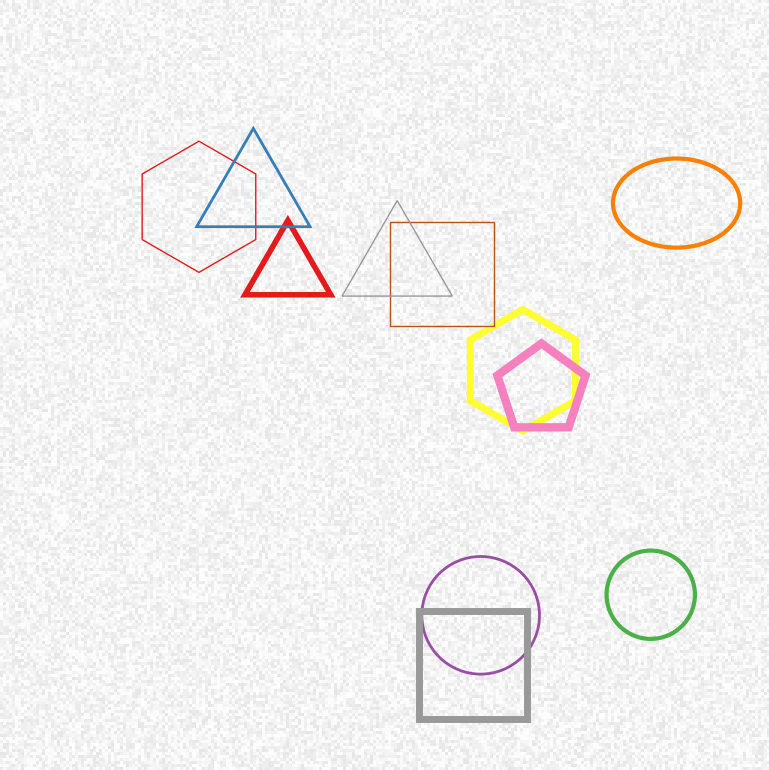[{"shape": "triangle", "thickness": 2, "radius": 0.32, "center": [0.374, 0.649]}, {"shape": "hexagon", "thickness": 0.5, "radius": 0.43, "center": [0.258, 0.731]}, {"shape": "triangle", "thickness": 1, "radius": 0.43, "center": [0.329, 0.748]}, {"shape": "circle", "thickness": 1.5, "radius": 0.29, "center": [0.845, 0.228]}, {"shape": "circle", "thickness": 1, "radius": 0.38, "center": [0.624, 0.201]}, {"shape": "oval", "thickness": 1.5, "radius": 0.41, "center": [0.879, 0.736]}, {"shape": "hexagon", "thickness": 2.5, "radius": 0.39, "center": [0.679, 0.519]}, {"shape": "square", "thickness": 0.5, "radius": 0.34, "center": [0.575, 0.644]}, {"shape": "pentagon", "thickness": 3, "radius": 0.3, "center": [0.703, 0.494]}, {"shape": "triangle", "thickness": 0.5, "radius": 0.41, "center": [0.516, 0.657]}, {"shape": "square", "thickness": 2.5, "radius": 0.35, "center": [0.614, 0.136]}]